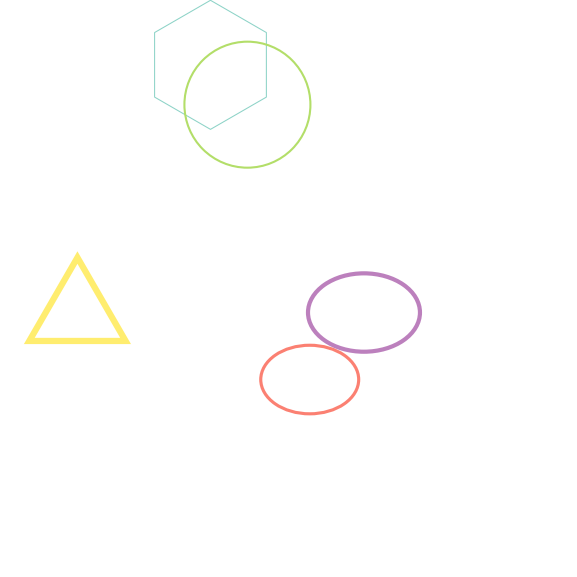[{"shape": "hexagon", "thickness": 0.5, "radius": 0.56, "center": [0.364, 0.887]}, {"shape": "oval", "thickness": 1.5, "radius": 0.42, "center": [0.536, 0.342]}, {"shape": "circle", "thickness": 1, "radius": 0.55, "center": [0.428, 0.818]}, {"shape": "oval", "thickness": 2, "radius": 0.48, "center": [0.63, 0.458]}, {"shape": "triangle", "thickness": 3, "radius": 0.48, "center": [0.134, 0.457]}]